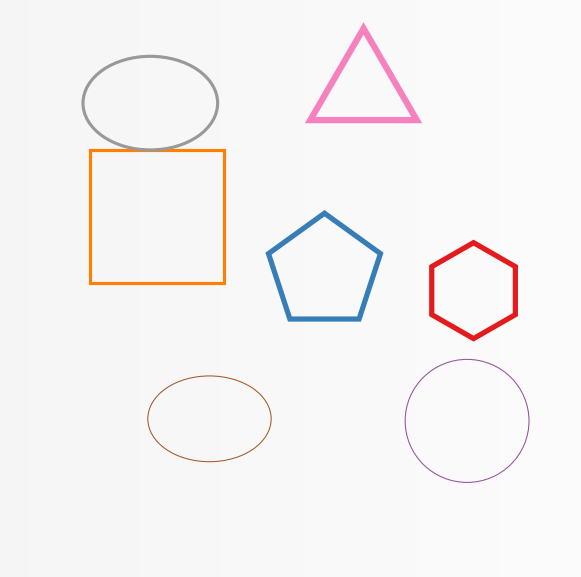[{"shape": "hexagon", "thickness": 2.5, "radius": 0.42, "center": [0.815, 0.496]}, {"shape": "pentagon", "thickness": 2.5, "radius": 0.51, "center": [0.558, 0.529]}, {"shape": "circle", "thickness": 0.5, "radius": 0.53, "center": [0.804, 0.27]}, {"shape": "square", "thickness": 1.5, "radius": 0.58, "center": [0.269, 0.624]}, {"shape": "oval", "thickness": 0.5, "radius": 0.53, "center": [0.36, 0.274]}, {"shape": "triangle", "thickness": 3, "radius": 0.53, "center": [0.625, 0.844]}, {"shape": "oval", "thickness": 1.5, "radius": 0.58, "center": [0.259, 0.821]}]